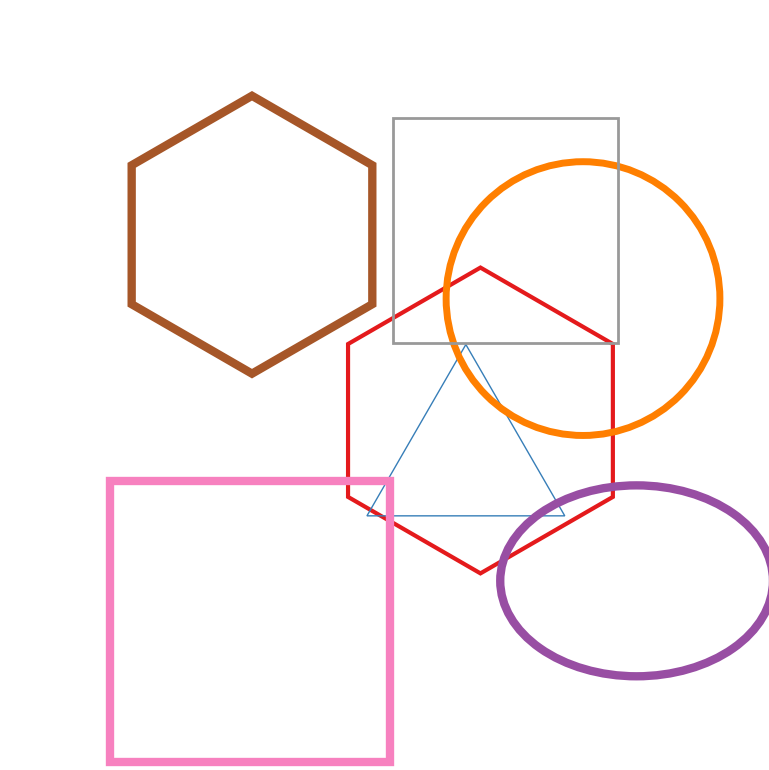[{"shape": "hexagon", "thickness": 1.5, "radius": 0.99, "center": [0.624, 0.454]}, {"shape": "triangle", "thickness": 0.5, "radius": 0.74, "center": [0.605, 0.404]}, {"shape": "oval", "thickness": 3, "radius": 0.89, "center": [0.827, 0.246]}, {"shape": "circle", "thickness": 2.5, "radius": 0.89, "center": [0.757, 0.612]}, {"shape": "hexagon", "thickness": 3, "radius": 0.9, "center": [0.327, 0.695]}, {"shape": "square", "thickness": 3, "radius": 0.91, "center": [0.325, 0.193]}, {"shape": "square", "thickness": 1, "radius": 0.73, "center": [0.656, 0.7]}]